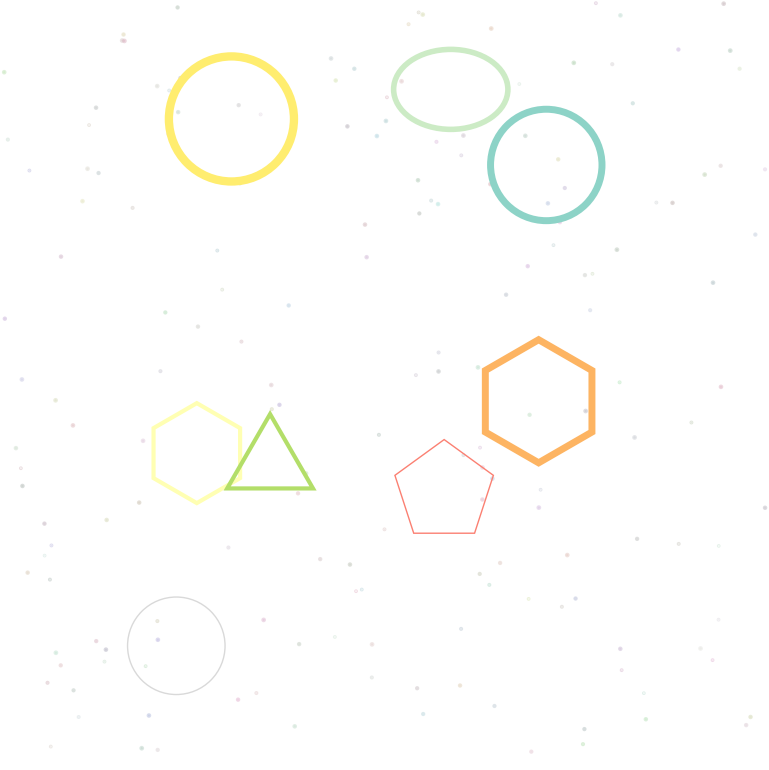[{"shape": "circle", "thickness": 2.5, "radius": 0.36, "center": [0.709, 0.786]}, {"shape": "hexagon", "thickness": 1.5, "radius": 0.32, "center": [0.256, 0.412]}, {"shape": "pentagon", "thickness": 0.5, "radius": 0.34, "center": [0.577, 0.362]}, {"shape": "hexagon", "thickness": 2.5, "radius": 0.4, "center": [0.7, 0.479]}, {"shape": "triangle", "thickness": 1.5, "radius": 0.32, "center": [0.351, 0.398]}, {"shape": "circle", "thickness": 0.5, "radius": 0.32, "center": [0.229, 0.161]}, {"shape": "oval", "thickness": 2, "radius": 0.37, "center": [0.585, 0.884]}, {"shape": "circle", "thickness": 3, "radius": 0.41, "center": [0.301, 0.846]}]